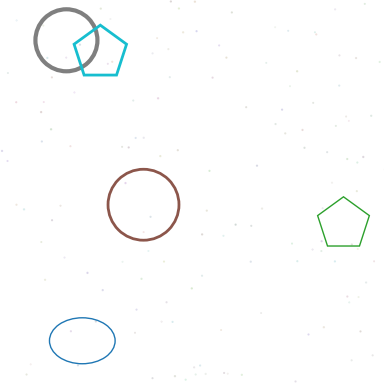[{"shape": "oval", "thickness": 1, "radius": 0.43, "center": [0.214, 0.115]}, {"shape": "pentagon", "thickness": 1, "radius": 0.35, "center": [0.892, 0.418]}, {"shape": "circle", "thickness": 2, "radius": 0.46, "center": [0.373, 0.468]}, {"shape": "circle", "thickness": 3, "radius": 0.4, "center": [0.173, 0.895]}, {"shape": "pentagon", "thickness": 2, "radius": 0.36, "center": [0.261, 0.863]}]